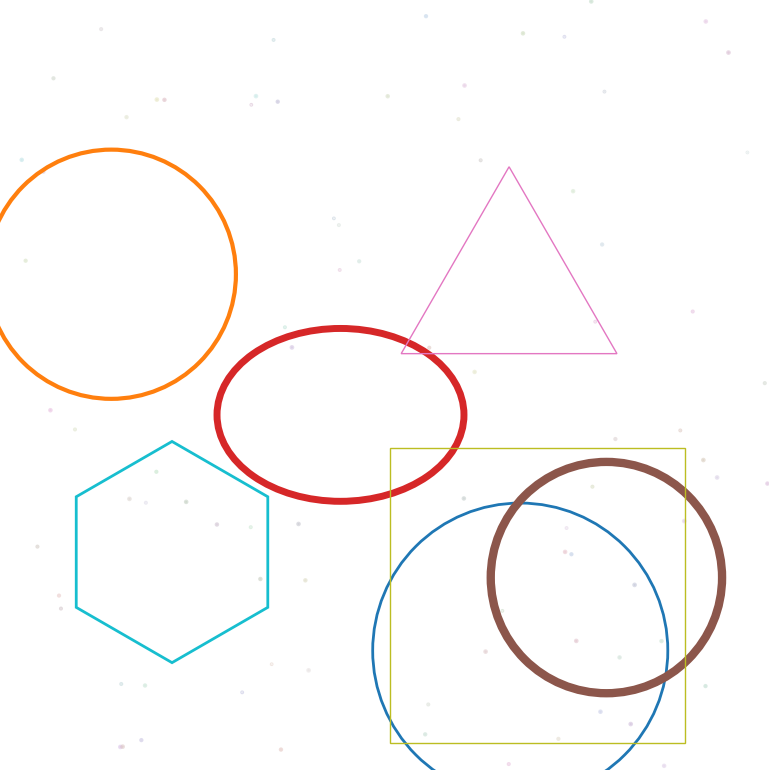[{"shape": "circle", "thickness": 1, "radius": 0.96, "center": [0.676, 0.155]}, {"shape": "circle", "thickness": 1.5, "radius": 0.81, "center": [0.145, 0.644]}, {"shape": "oval", "thickness": 2.5, "radius": 0.8, "center": [0.442, 0.461]}, {"shape": "circle", "thickness": 3, "radius": 0.75, "center": [0.788, 0.25]}, {"shape": "triangle", "thickness": 0.5, "radius": 0.81, "center": [0.661, 0.622]}, {"shape": "square", "thickness": 0.5, "radius": 0.96, "center": [0.698, 0.227]}, {"shape": "hexagon", "thickness": 1, "radius": 0.72, "center": [0.223, 0.283]}]